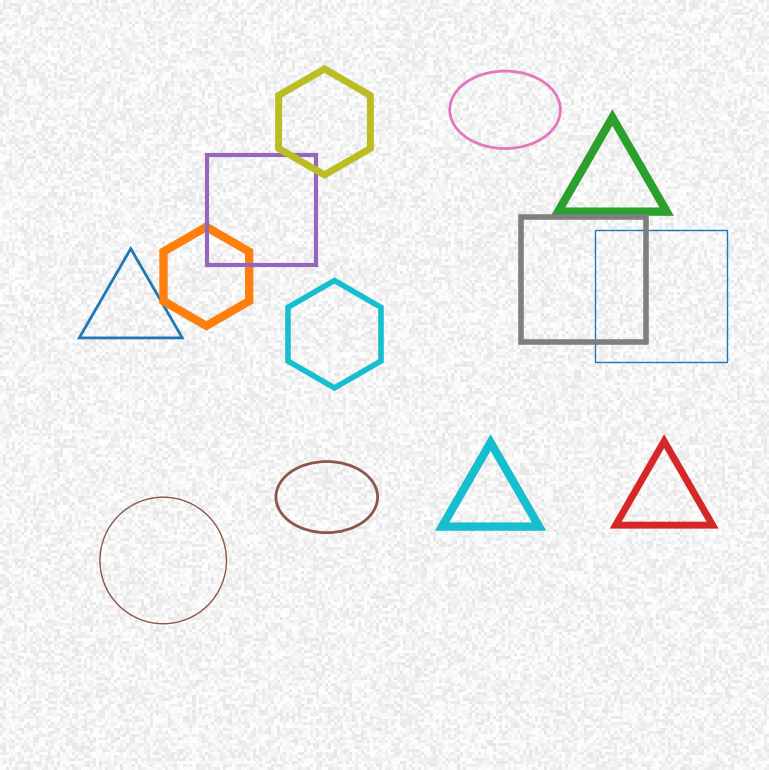[{"shape": "square", "thickness": 0.5, "radius": 0.43, "center": [0.858, 0.616]}, {"shape": "triangle", "thickness": 1, "radius": 0.39, "center": [0.17, 0.6]}, {"shape": "hexagon", "thickness": 3, "radius": 0.32, "center": [0.268, 0.641]}, {"shape": "triangle", "thickness": 3, "radius": 0.41, "center": [0.795, 0.766]}, {"shape": "triangle", "thickness": 2.5, "radius": 0.36, "center": [0.863, 0.354]}, {"shape": "square", "thickness": 1.5, "radius": 0.36, "center": [0.339, 0.727]}, {"shape": "circle", "thickness": 0.5, "radius": 0.41, "center": [0.212, 0.272]}, {"shape": "oval", "thickness": 1, "radius": 0.33, "center": [0.424, 0.354]}, {"shape": "oval", "thickness": 1, "radius": 0.36, "center": [0.656, 0.857]}, {"shape": "square", "thickness": 2, "radius": 0.41, "center": [0.758, 0.637]}, {"shape": "hexagon", "thickness": 2.5, "radius": 0.34, "center": [0.421, 0.842]}, {"shape": "triangle", "thickness": 3, "radius": 0.36, "center": [0.637, 0.352]}, {"shape": "hexagon", "thickness": 2, "radius": 0.35, "center": [0.434, 0.566]}]